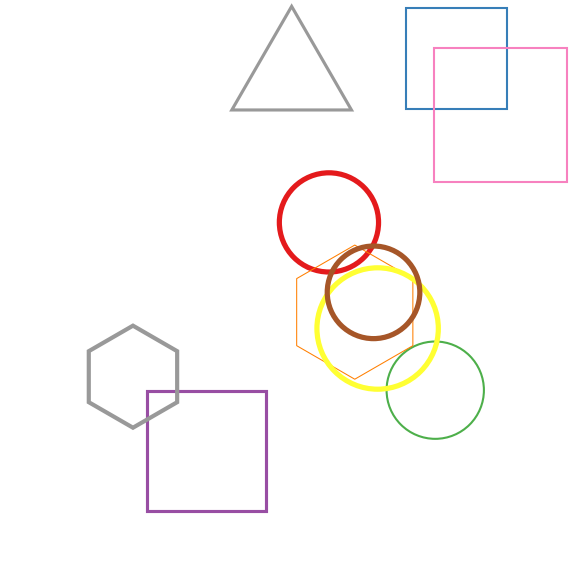[{"shape": "circle", "thickness": 2.5, "radius": 0.43, "center": [0.57, 0.614]}, {"shape": "square", "thickness": 1, "radius": 0.44, "center": [0.79, 0.898]}, {"shape": "circle", "thickness": 1, "radius": 0.42, "center": [0.754, 0.324]}, {"shape": "square", "thickness": 1.5, "radius": 0.52, "center": [0.357, 0.218]}, {"shape": "hexagon", "thickness": 0.5, "radius": 0.58, "center": [0.614, 0.459]}, {"shape": "circle", "thickness": 2.5, "radius": 0.53, "center": [0.654, 0.43]}, {"shape": "circle", "thickness": 2.5, "radius": 0.4, "center": [0.647, 0.493]}, {"shape": "square", "thickness": 1, "radius": 0.58, "center": [0.867, 0.8]}, {"shape": "hexagon", "thickness": 2, "radius": 0.44, "center": [0.23, 0.347]}, {"shape": "triangle", "thickness": 1.5, "radius": 0.6, "center": [0.505, 0.869]}]